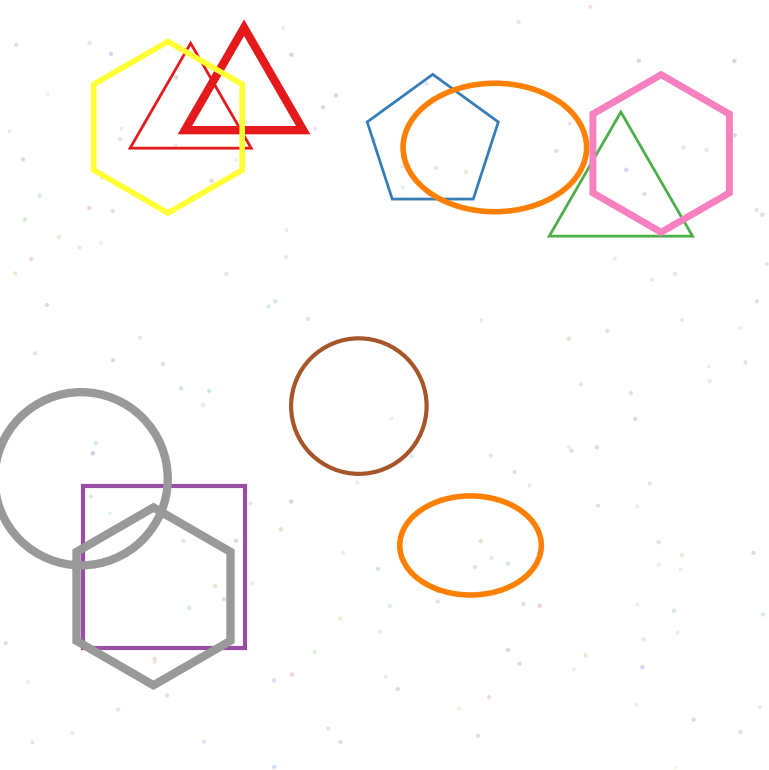[{"shape": "triangle", "thickness": 1, "radius": 0.45, "center": [0.248, 0.853]}, {"shape": "triangle", "thickness": 3, "radius": 0.44, "center": [0.317, 0.875]}, {"shape": "pentagon", "thickness": 1, "radius": 0.45, "center": [0.562, 0.814]}, {"shape": "triangle", "thickness": 1, "radius": 0.54, "center": [0.806, 0.747]}, {"shape": "square", "thickness": 1.5, "radius": 0.53, "center": [0.213, 0.263]}, {"shape": "oval", "thickness": 2, "radius": 0.6, "center": [0.643, 0.808]}, {"shape": "oval", "thickness": 2, "radius": 0.46, "center": [0.611, 0.292]}, {"shape": "hexagon", "thickness": 2, "radius": 0.56, "center": [0.218, 0.835]}, {"shape": "circle", "thickness": 1.5, "radius": 0.44, "center": [0.466, 0.473]}, {"shape": "hexagon", "thickness": 2.5, "radius": 0.51, "center": [0.859, 0.801]}, {"shape": "circle", "thickness": 3, "radius": 0.56, "center": [0.105, 0.378]}, {"shape": "hexagon", "thickness": 3, "radius": 0.58, "center": [0.199, 0.226]}]